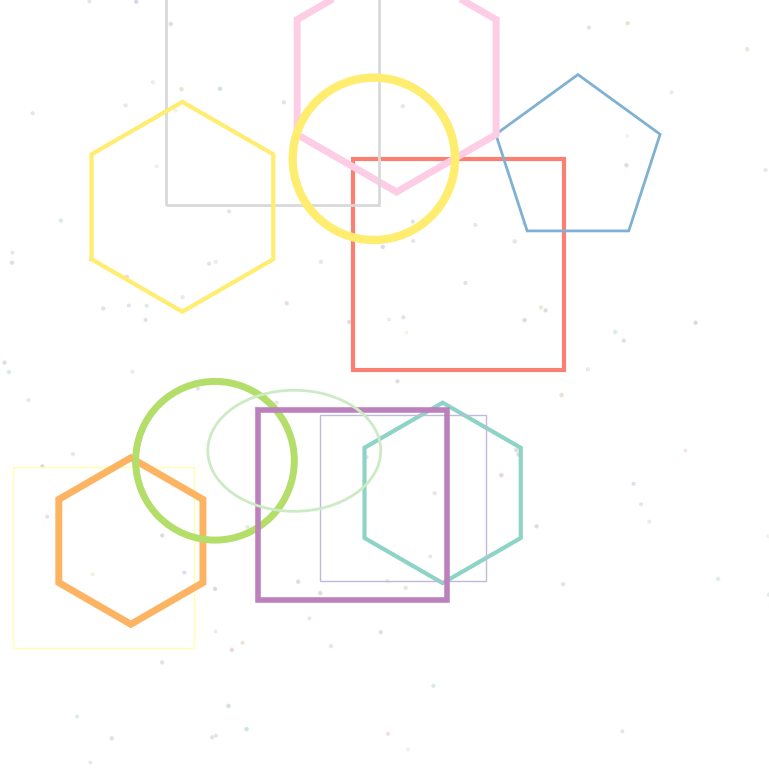[{"shape": "hexagon", "thickness": 1.5, "radius": 0.59, "center": [0.575, 0.36]}, {"shape": "square", "thickness": 0.5, "radius": 0.59, "center": [0.134, 0.276]}, {"shape": "square", "thickness": 0.5, "radius": 0.54, "center": [0.523, 0.353]}, {"shape": "square", "thickness": 1.5, "radius": 0.69, "center": [0.595, 0.657]}, {"shape": "pentagon", "thickness": 1, "radius": 0.56, "center": [0.751, 0.791]}, {"shape": "hexagon", "thickness": 2.5, "radius": 0.54, "center": [0.17, 0.297]}, {"shape": "circle", "thickness": 2.5, "radius": 0.52, "center": [0.279, 0.402]}, {"shape": "hexagon", "thickness": 2.5, "radius": 0.75, "center": [0.515, 0.9]}, {"shape": "square", "thickness": 1, "radius": 0.69, "center": [0.354, 0.872]}, {"shape": "square", "thickness": 2, "radius": 0.61, "center": [0.458, 0.344]}, {"shape": "oval", "thickness": 1, "radius": 0.56, "center": [0.382, 0.415]}, {"shape": "hexagon", "thickness": 1.5, "radius": 0.68, "center": [0.237, 0.731]}, {"shape": "circle", "thickness": 3, "radius": 0.53, "center": [0.486, 0.794]}]